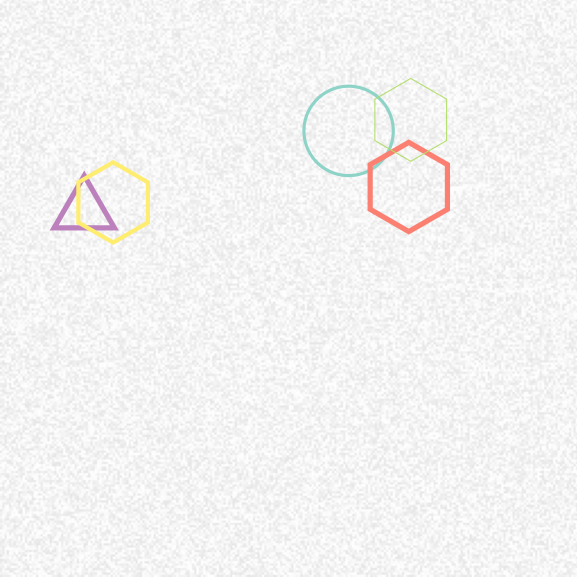[{"shape": "circle", "thickness": 1.5, "radius": 0.39, "center": [0.604, 0.772]}, {"shape": "hexagon", "thickness": 2.5, "radius": 0.39, "center": [0.708, 0.675]}, {"shape": "hexagon", "thickness": 0.5, "radius": 0.36, "center": [0.711, 0.792]}, {"shape": "triangle", "thickness": 2.5, "radius": 0.3, "center": [0.146, 0.635]}, {"shape": "hexagon", "thickness": 2, "radius": 0.35, "center": [0.196, 0.649]}]